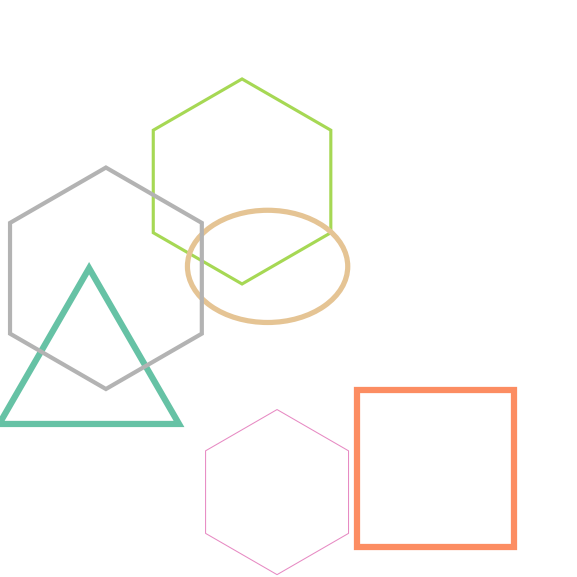[{"shape": "triangle", "thickness": 3, "radius": 0.9, "center": [0.154, 0.355]}, {"shape": "square", "thickness": 3, "radius": 0.68, "center": [0.754, 0.187]}, {"shape": "hexagon", "thickness": 0.5, "radius": 0.71, "center": [0.48, 0.147]}, {"shape": "hexagon", "thickness": 1.5, "radius": 0.89, "center": [0.419, 0.685]}, {"shape": "oval", "thickness": 2.5, "radius": 0.69, "center": [0.463, 0.538]}, {"shape": "hexagon", "thickness": 2, "radius": 0.96, "center": [0.183, 0.517]}]